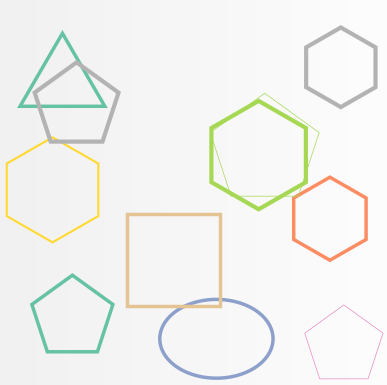[{"shape": "pentagon", "thickness": 2.5, "radius": 0.55, "center": [0.187, 0.175]}, {"shape": "triangle", "thickness": 2.5, "radius": 0.63, "center": [0.161, 0.787]}, {"shape": "hexagon", "thickness": 2.5, "radius": 0.54, "center": [0.851, 0.432]}, {"shape": "oval", "thickness": 2.5, "radius": 0.73, "center": [0.559, 0.12]}, {"shape": "pentagon", "thickness": 0.5, "radius": 0.53, "center": [0.887, 0.102]}, {"shape": "pentagon", "thickness": 0.5, "radius": 0.74, "center": [0.683, 0.61]}, {"shape": "hexagon", "thickness": 3, "radius": 0.7, "center": [0.667, 0.597]}, {"shape": "hexagon", "thickness": 1.5, "radius": 0.68, "center": [0.136, 0.507]}, {"shape": "square", "thickness": 2.5, "radius": 0.6, "center": [0.448, 0.324]}, {"shape": "pentagon", "thickness": 3, "radius": 0.57, "center": [0.198, 0.724]}, {"shape": "hexagon", "thickness": 3, "radius": 0.52, "center": [0.88, 0.825]}]